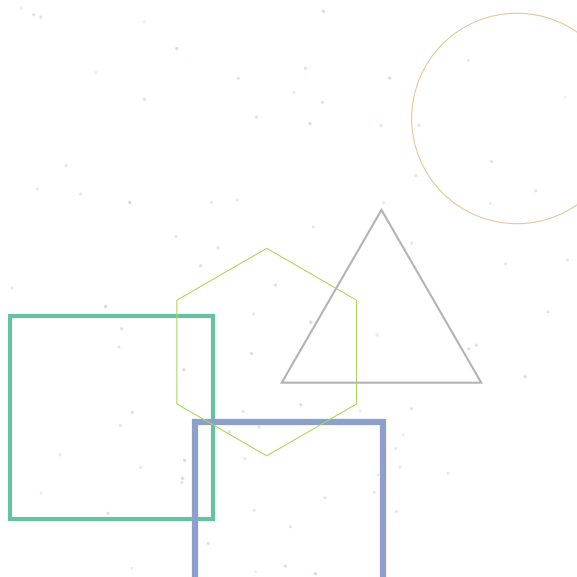[{"shape": "square", "thickness": 2, "radius": 0.88, "center": [0.192, 0.276]}, {"shape": "square", "thickness": 3, "radius": 0.82, "center": [0.5, 0.105]}, {"shape": "hexagon", "thickness": 0.5, "radius": 0.9, "center": [0.462, 0.389]}, {"shape": "circle", "thickness": 0.5, "radius": 0.91, "center": [0.895, 0.794]}, {"shape": "triangle", "thickness": 1, "radius": 1.0, "center": [0.661, 0.436]}]